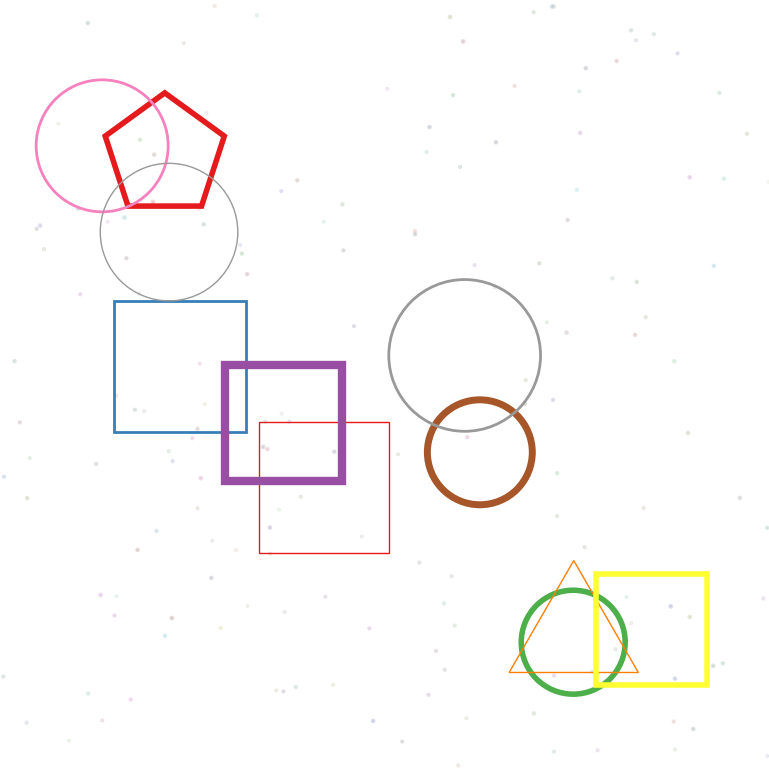[{"shape": "square", "thickness": 0.5, "radius": 0.42, "center": [0.42, 0.367]}, {"shape": "pentagon", "thickness": 2, "radius": 0.41, "center": [0.214, 0.798]}, {"shape": "square", "thickness": 1, "radius": 0.43, "center": [0.234, 0.524]}, {"shape": "circle", "thickness": 2, "radius": 0.34, "center": [0.744, 0.166]}, {"shape": "square", "thickness": 3, "radius": 0.38, "center": [0.368, 0.451]}, {"shape": "triangle", "thickness": 0.5, "radius": 0.48, "center": [0.745, 0.175]}, {"shape": "square", "thickness": 2, "radius": 0.36, "center": [0.846, 0.182]}, {"shape": "circle", "thickness": 2.5, "radius": 0.34, "center": [0.623, 0.413]}, {"shape": "circle", "thickness": 1, "radius": 0.43, "center": [0.133, 0.811]}, {"shape": "circle", "thickness": 0.5, "radius": 0.45, "center": [0.22, 0.699]}, {"shape": "circle", "thickness": 1, "radius": 0.49, "center": [0.603, 0.538]}]